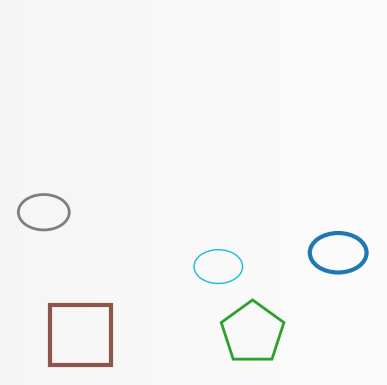[{"shape": "oval", "thickness": 3, "radius": 0.37, "center": [0.873, 0.343]}, {"shape": "pentagon", "thickness": 2, "radius": 0.43, "center": [0.652, 0.136]}, {"shape": "square", "thickness": 3, "radius": 0.39, "center": [0.208, 0.13]}, {"shape": "oval", "thickness": 2, "radius": 0.33, "center": [0.113, 0.449]}, {"shape": "oval", "thickness": 1, "radius": 0.31, "center": [0.563, 0.308]}]